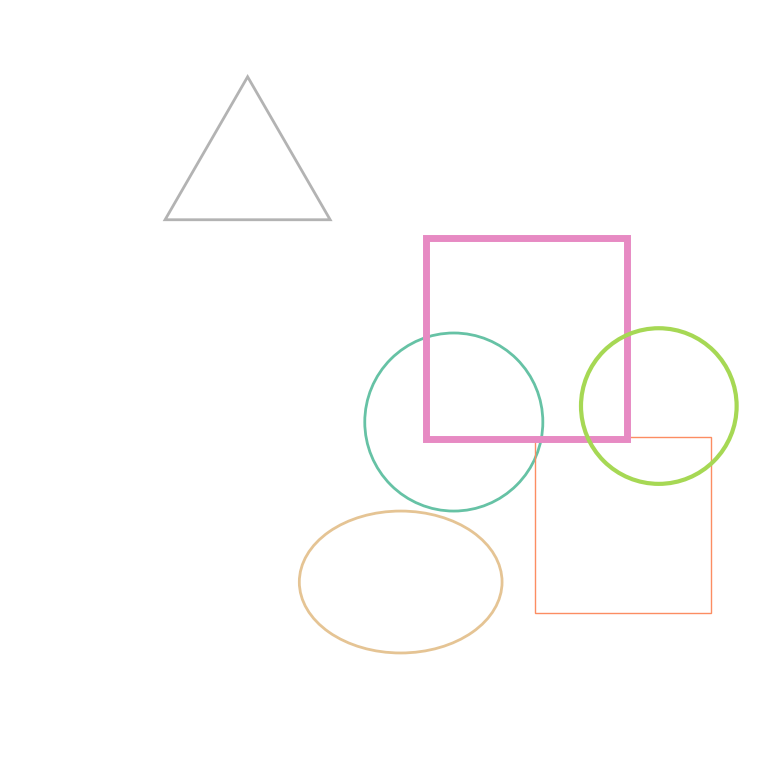[{"shape": "circle", "thickness": 1, "radius": 0.58, "center": [0.589, 0.452]}, {"shape": "square", "thickness": 0.5, "radius": 0.57, "center": [0.81, 0.318]}, {"shape": "square", "thickness": 2.5, "radius": 0.65, "center": [0.684, 0.56]}, {"shape": "circle", "thickness": 1.5, "radius": 0.51, "center": [0.856, 0.473]}, {"shape": "oval", "thickness": 1, "radius": 0.66, "center": [0.52, 0.244]}, {"shape": "triangle", "thickness": 1, "radius": 0.62, "center": [0.322, 0.777]}]